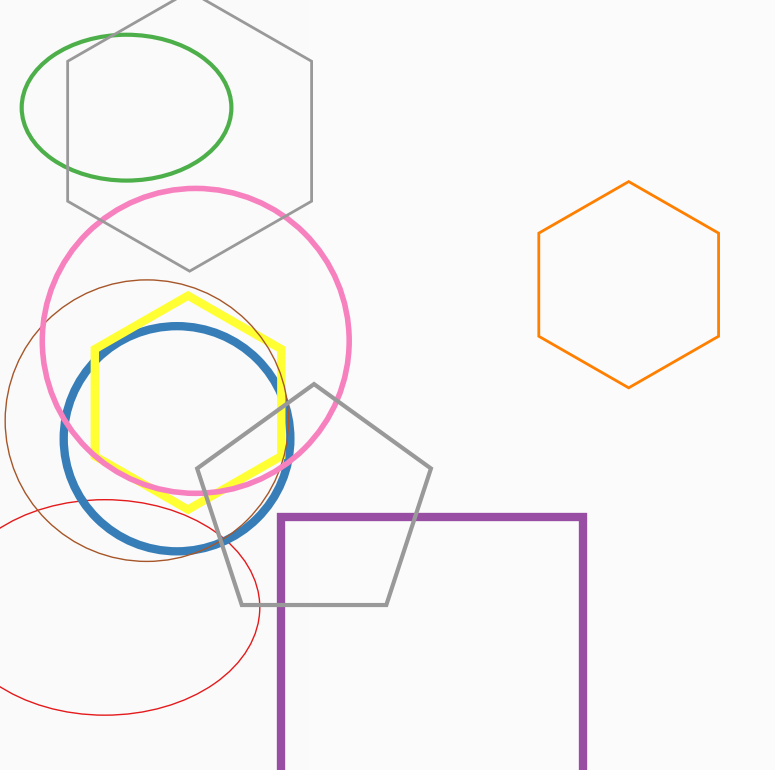[{"shape": "oval", "thickness": 0.5, "radius": 1.0, "center": [0.135, 0.211]}, {"shape": "circle", "thickness": 3, "radius": 0.73, "center": [0.228, 0.43]}, {"shape": "oval", "thickness": 1.5, "radius": 0.68, "center": [0.163, 0.86]}, {"shape": "square", "thickness": 3, "radius": 0.97, "center": [0.557, 0.134]}, {"shape": "hexagon", "thickness": 1, "radius": 0.67, "center": [0.811, 0.63]}, {"shape": "hexagon", "thickness": 3, "radius": 0.69, "center": [0.243, 0.477]}, {"shape": "circle", "thickness": 0.5, "radius": 0.91, "center": [0.189, 0.454]}, {"shape": "circle", "thickness": 2, "radius": 0.99, "center": [0.253, 0.557]}, {"shape": "hexagon", "thickness": 1, "radius": 0.91, "center": [0.245, 0.83]}, {"shape": "pentagon", "thickness": 1.5, "radius": 0.79, "center": [0.405, 0.343]}]